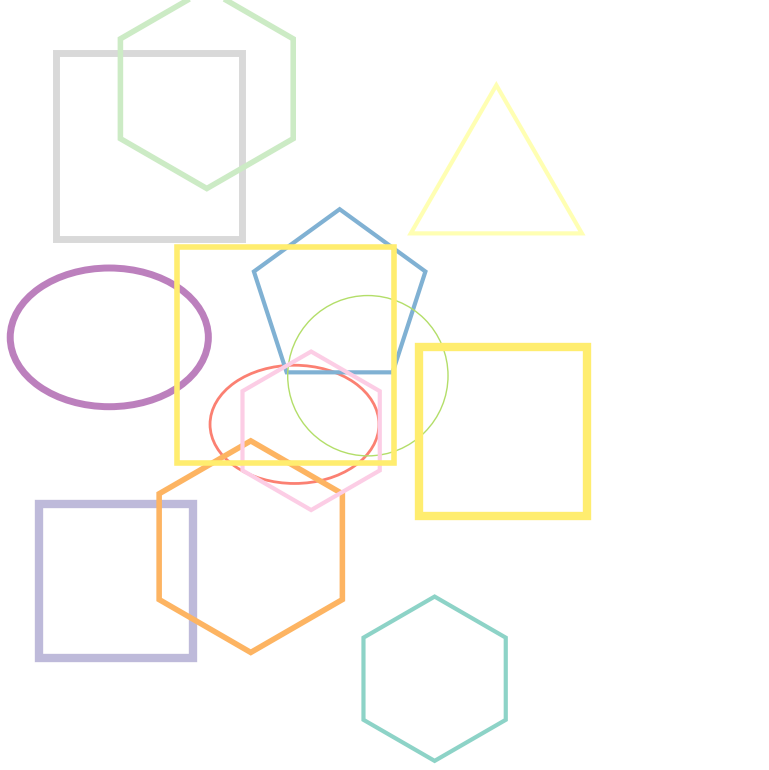[{"shape": "hexagon", "thickness": 1.5, "radius": 0.53, "center": [0.564, 0.119]}, {"shape": "triangle", "thickness": 1.5, "radius": 0.64, "center": [0.645, 0.761]}, {"shape": "square", "thickness": 3, "radius": 0.5, "center": [0.15, 0.246]}, {"shape": "oval", "thickness": 1, "radius": 0.55, "center": [0.382, 0.449]}, {"shape": "pentagon", "thickness": 1.5, "radius": 0.59, "center": [0.441, 0.611]}, {"shape": "hexagon", "thickness": 2, "radius": 0.69, "center": [0.326, 0.29]}, {"shape": "circle", "thickness": 0.5, "radius": 0.52, "center": [0.478, 0.512]}, {"shape": "hexagon", "thickness": 1.5, "radius": 0.51, "center": [0.404, 0.441]}, {"shape": "square", "thickness": 2.5, "radius": 0.6, "center": [0.194, 0.811]}, {"shape": "oval", "thickness": 2.5, "radius": 0.64, "center": [0.142, 0.562]}, {"shape": "hexagon", "thickness": 2, "radius": 0.65, "center": [0.269, 0.885]}, {"shape": "square", "thickness": 2, "radius": 0.7, "center": [0.371, 0.539]}, {"shape": "square", "thickness": 3, "radius": 0.55, "center": [0.654, 0.439]}]